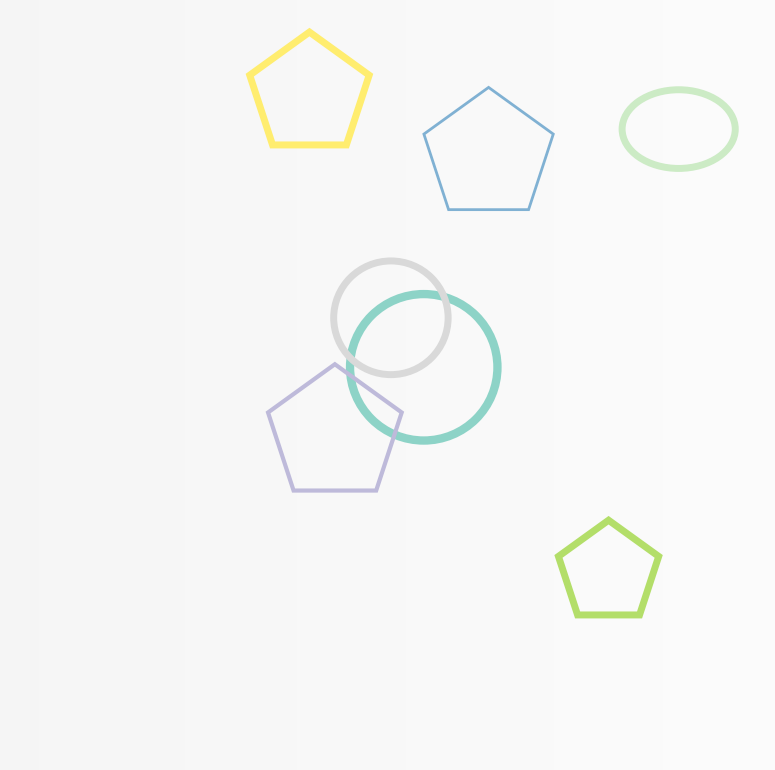[{"shape": "circle", "thickness": 3, "radius": 0.48, "center": [0.547, 0.523]}, {"shape": "pentagon", "thickness": 1.5, "radius": 0.45, "center": [0.432, 0.436]}, {"shape": "pentagon", "thickness": 1, "radius": 0.44, "center": [0.63, 0.799]}, {"shape": "pentagon", "thickness": 2.5, "radius": 0.34, "center": [0.785, 0.256]}, {"shape": "circle", "thickness": 2.5, "radius": 0.37, "center": [0.504, 0.587]}, {"shape": "oval", "thickness": 2.5, "radius": 0.36, "center": [0.876, 0.832]}, {"shape": "pentagon", "thickness": 2.5, "radius": 0.41, "center": [0.399, 0.877]}]